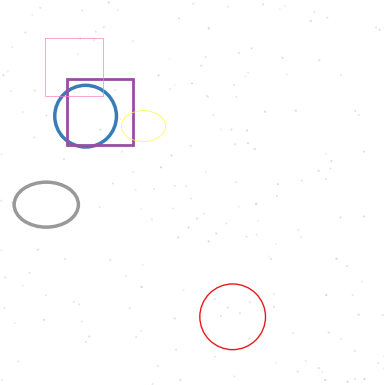[{"shape": "circle", "thickness": 1, "radius": 0.43, "center": [0.604, 0.177]}, {"shape": "circle", "thickness": 2.5, "radius": 0.4, "center": [0.222, 0.698]}, {"shape": "square", "thickness": 2, "radius": 0.43, "center": [0.259, 0.709]}, {"shape": "oval", "thickness": 0.5, "radius": 0.29, "center": [0.373, 0.672]}, {"shape": "square", "thickness": 0.5, "radius": 0.37, "center": [0.192, 0.826]}, {"shape": "oval", "thickness": 2.5, "radius": 0.42, "center": [0.12, 0.468]}]